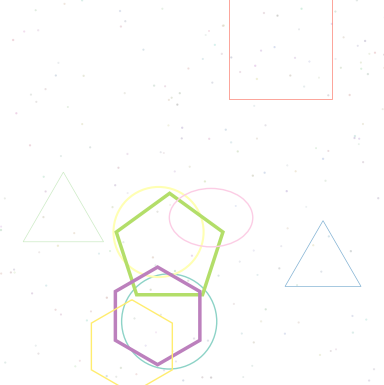[{"shape": "circle", "thickness": 1, "radius": 0.62, "center": [0.439, 0.165]}, {"shape": "circle", "thickness": 1.5, "radius": 0.59, "center": [0.412, 0.397]}, {"shape": "square", "thickness": 0.5, "radius": 0.67, "center": [0.728, 0.878]}, {"shape": "triangle", "thickness": 0.5, "radius": 0.57, "center": [0.839, 0.313]}, {"shape": "pentagon", "thickness": 2.5, "radius": 0.73, "center": [0.441, 0.352]}, {"shape": "oval", "thickness": 1, "radius": 0.54, "center": [0.548, 0.435]}, {"shape": "hexagon", "thickness": 2.5, "radius": 0.63, "center": [0.409, 0.18]}, {"shape": "triangle", "thickness": 0.5, "radius": 0.6, "center": [0.165, 0.432]}, {"shape": "hexagon", "thickness": 1, "radius": 0.61, "center": [0.342, 0.1]}]